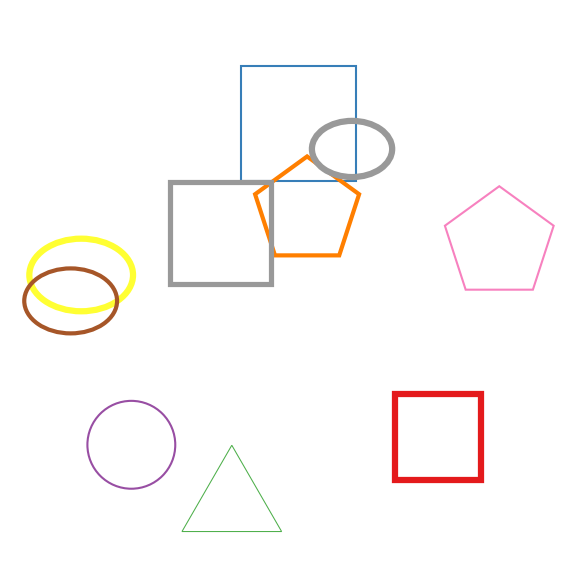[{"shape": "square", "thickness": 3, "radius": 0.37, "center": [0.758, 0.243]}, {"shape": "square", "thickness": 1, "radius": 0.5, "center": [0.516, 0.785]}, {"shape": "triangle", "thickness": 0.5, "radius": 0.5, "center": [0.401, 0.129]}, {"shape": "circle", "thickness": 1, "radius": 0.38, "center": [0.227, 0.229]}, {"shape": "pentagon", "thickness": 2, "radius": 0.47, "center": [0.532, 0.634]}, {"shape": "oval", "thickness": 3, "radius": 0.45, "center": [0.141, 0.523]}, {"shape": "oval", "thickness": 2, "radius": 0.4, "center": [0.122, 0.478]}, {"shape": "pentagon", "thickness": 1, "radius": 0.5, "center": [0.865, 0.578]}, {"shape": "square", "thickness": 2.5, "radius": 0.44, "center": [0.382, 0.596]}, {"shape": "oval", "thickness": 3, "radius": 0.35, "center": [0.61, 0.741]}]